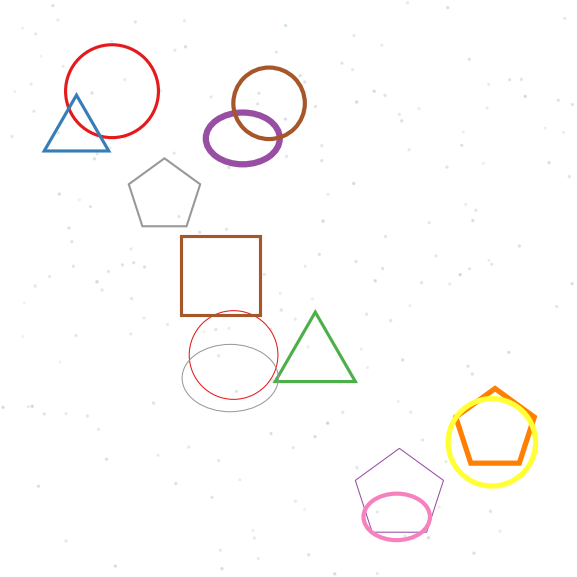[{"shape": "circle", "thickness": 1.5, "radius": 0.4, "center": [0.194, 0.841]}, {"shape": "circle", "thickness": 0.5, "radius": 0.38, "center": [0.404, 0.384]}, {"shape": "triangle", "thickness": 1.5, "radius": 0.32, "center": [0.132, 0.77]}, {"shape": "triangle", "thickness": 1.5, "radius": 0.4, "center": [0.546, 0.379]}, {"shape": "pentagon", "thickness": 0.5, "radius": 0.4, "center": [0.692, 0.142]}, {"shape": "oval", "thickness": 3, "radius": 0.32, "center": [0.42, 0.759]}, {"shape": "pentagon", "thickness": 2.5, "radius": 0.36, "center": [0.857, 0.255]}, {"shape": "circle", "thickness": 2.5, "radius": 0.38, "center": [0.852, 0.233]}, {"shape": "circle", "thickness": 2, "radius": 0.31, "center": [0.466, 0.82]}, {"shape": "square", "thickness": 1.5, "radius": 0.34, "center": [0.381, 0.522]}, {"shape": "oval", "thickness": 2, "radius": 0.29, "center": [0.687, 0.104]}, {"shape": "pentagon", "thickness": 1, "radius": 0.33, "center": [0.285, 0.66]}, {"shape": "oval", "thickness": 0.5, "radius": 0.42, "center": [0.399, 0.345]}]